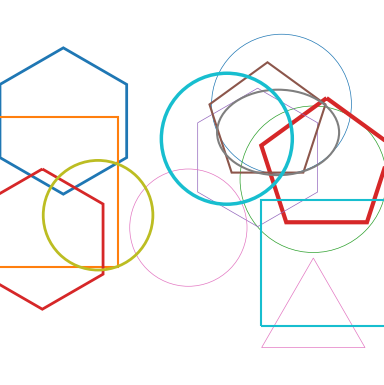[{"shape": "hexagon", "thickness": 2, "radius": 0.95, "center": [0.164, 0.686]}, {"shape": "circle", "thickness": 0.5, "radius": 0.91, "center": [0.731, 0.729]}, {"shape": "square", "thickness": 1.5, "radius": 0.97, "center": [0.111, 0.502]}, {"shape": "circle", "thickness": 0.5, "radius": 0.95, "center": [0.814, 0.534]}, {"shape": "pentagon", "thickness": 3, "radius": 0.89, "center": [0.848, 0.567]}, {"shape": "hexagon", "thickness": 2, "radius": 0.91, "center": [0.11, 0.379]}, {"shape": "hexagon", "thickness": 0.5, "radius": 0.9, "center": [0.669, 0.591]}, {"shape": "pentagon", "thickness": 1.5, "radius": 0.79, "center": [0.695, 0.68]}, {"shape": "triangle", "thickness": 0.5, "radius": 0.78, "center": [0.814, 0.175]}, {"shape": "circle", "thickness": 0.5, "radius": 0.76, "center": [0.489, 0.409]}, {"shape": "oval", "thickness": 1.5, "radius": 0.79, "center": [0.722, 0.656]}, {"shape": "circle", "thickness": 2, "radius": 0.71, "center": [0.255, 0.441]}, {"shape": "circle", "thickness": 2.5, "radius": 0.85, "center": [0.589, 0.64]}, {"shape": "square", "thickness": 1.5, "radius": 0.81, "center": [0.84, 0.317]}]